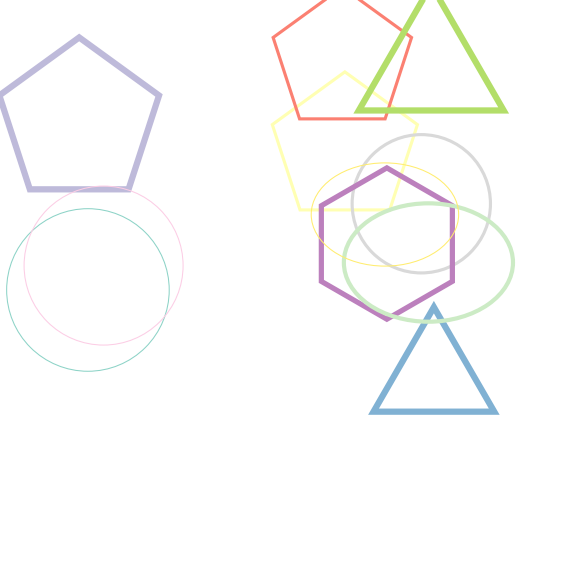[{"shape": "circle", "thickness": 0.5, "radius": 0.7, "center": [0.152, 0.497]}, {"shape": "pentagon", "thickness": 1.5, "radius": 0.66, "center": [0.597, 0.743]}, {"shape": "pentagon", "thickness": 3, "radius": 0.73, "center": [0.137, 0.789]}, {"shape": "pentagon", "thickness": 1.5, "radius": 0.63, "center": [0.593, 0.895]}, {"shape": "triangle", "thickness": 3, "radius": 0.6, "center": [0.751, 0.347]}, {"shape": "triangle", "thickness": 3, "radius": 0.72, "center": [0.747, 0.88]}, {"shape": "circle", "thickness": 0.5, "radius": 0.69, "center": [0.179, 0.539]}, {"shape": "circle", "thickness": 1.5, "radius": 0.6, "center": [0.73, 0.646]}, {"shape": "hexagon", "thickness": 2.5, "radius": 0.65, "center": [0.67, 0.577]}, {"shape": "oval", "thickness": 2, "radius": 0.73, "center": [0.742, 0.545]}, {"shape": "oval", "thickness": 0.5, "radius": 0.64, "center": [0.667, 0.628]}]